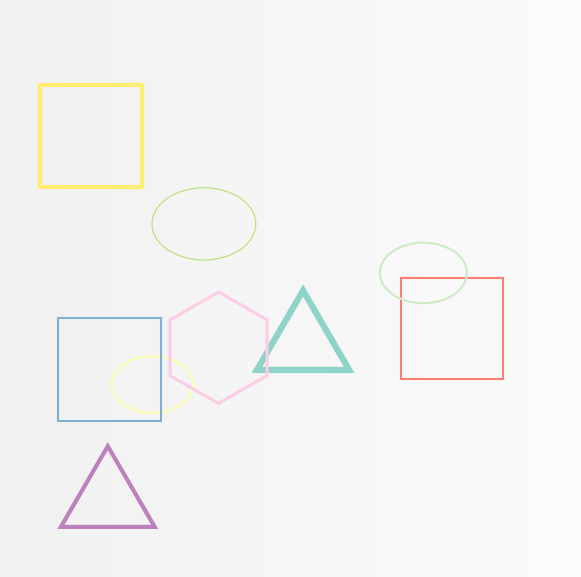[{"shape": "triangle", "thickness": 3, "radius": 0.46, "center": [0.521, 0.404]}, {"shape": "oval", "thickness": 1, "radius": 0.35, "center": [0.262, 0.333]}, {"shape": "square", "thickness": 1, "radius": 0.44, "center": [0.778, 0.43]}, {"shape": "square", "thickness": 1, "radius": 0.45, "center": [0.188, 0.359]}, {"shape": "oval", "thickness": 0.5, "radius": 0.45, "center": [0.351, 0.611]}, {"shape": "hexagon", "thickness": 1.5, "radius": 0.48, "center": [0.376, 0.397]}, {"shape": "triangle", "thickness": 2, "radius": 0.47, "center": [0.185, 0.133]}, {"shape": "oval", "thickness": 1, "radius": 0.37, "center": [0.728, 0.527]}, {"shape": "square", "thickness": 2, "radius": 0.44, "center": [0.157, 0.764]}]